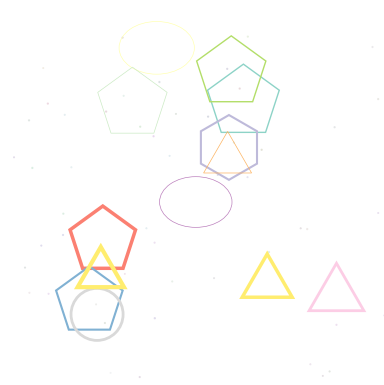[{"shape": "pentagon", "thickness": 1, "radius": 0.49, "center": [0.632, 0.735]}, {"shape": "oval", "thickness": 0.5, "radius": 0.49, "center": [0.407, 0.876]}, {"shape": "hexagon", "thickness": 1.5, "radius": 0.42, "center": [0.595, 0.617]}, {"shape": "pentagon", "thickness": 2.5, "radius": 0.45, "center": [0.267, 0.375]}, {"shape": "pentagon", "thickness": 1.5, "radius": 0.45, "center": [0.232, 0.217]}, {"shape": "triangle", "thickness": 0.5, "radius": 0.36, "center": [0.591, 0.587]}, {"shape": "pentagon", "thickness": 1, "radius": 0.47, "center": [0.601, 0.812]}, {"shape": "triangle", "thickness": 2, "radius": 0.41, "center": [0.874, 0.234]}, {"shape": "circle", "thickness": 2, "radius": 0.34, "center": [0.252, 0.183]}, {"shape": "oval", "thickness": 0.5, "radius": 0.47, "center": [0.509, 0.475]}, {"shape": "pentagon", "thickness": 0.5, "radius": 0.47, "center": [0.344, 0.731]}, {"shape": "triangle", "thickness": 3, "radius": 0.35, "center": [0.262, 0.289]}, {"shape": "triangle", "thickness": 2.5, "radius": 0.37, "center": [0.694, 0.265]}]